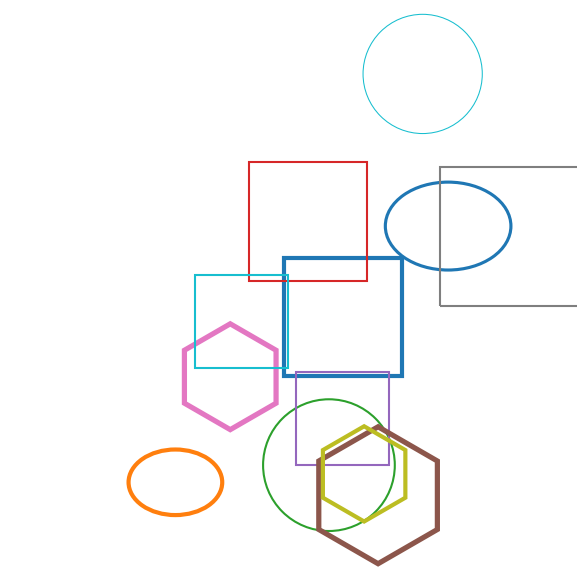[{"shape": "square", "thickness": 2, "radius": 0.51, "center": [0.595, 0.45]}, {"shape": "oval", "thickness": 1.5, "radius": 0.54, "center": [0.776, 0.608]}, {"shape": "oval", "thickness": 2, "radius": 0.41, "center": [0.304, 0.164]}, {"shape": "circle", "thickness": 1, "radius": 0.57, "center": [0.57, 0.194]}, {"shape": "square", "thickness": 1, "radius": 0.51, "center": [0.534, 0.615]}, {"shape": "square", "thickness": 1, "radius": 0.4, "center": [0.593, 0.274]}, {"shape": "hexagon", "thickness": 2.5, "radius": 0.59, "center": [0.655, 0.142]}, {"shape": "hexagon", "thickness": 2.5, "radius": 0.46, "center": [0.399, 0.347]}, {"shape": "square", "thickness": 1, "radius": 0.6, "center": [0.881, 0.589]}, {"shape": "hexagon", "thickness": 2, "radius": 0.41, "center": [0.631, 0.179]}, {"shape": "square", "thickness": 1, "radius": 0.4, "center": [0.418, 0.443]}, {"shape": "circle", "thickness": 0.5, "radius": 0.52, "center": [0.732, 0.871]}]